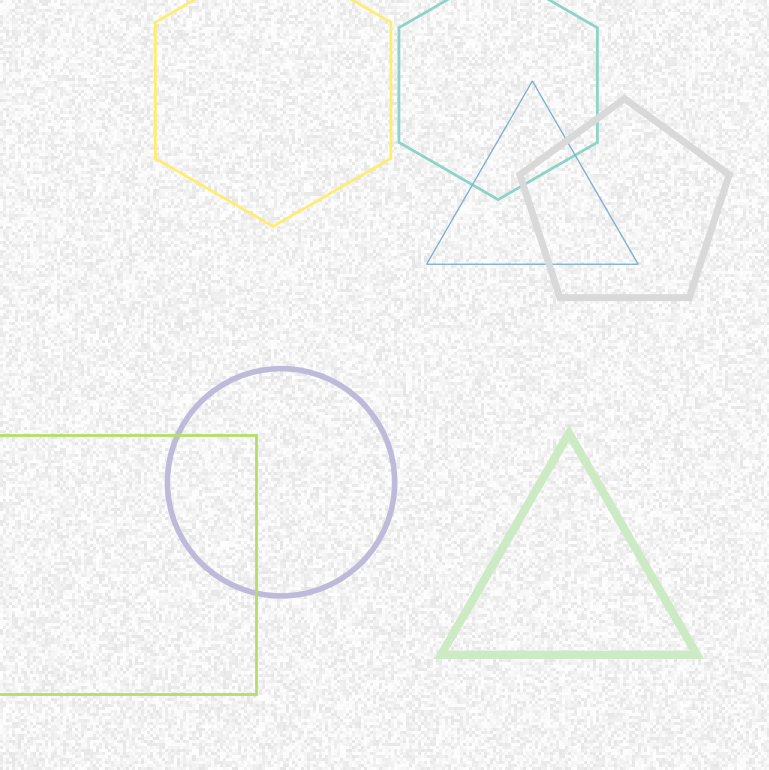[{"shape": "hexagon", "thickness": 1, "radius": 0.74, "center": [0.647, 0.89]}, {"shape": "circle", "thickness": 2, "radius": 0.74, "center": [0.365, 0.374]}, {"shape": "triangle", "thickness": 0.5, "radius": 0.79, "center": [0.691, 0.736]}, {"shape": "square", "thickness": 1, "radius": 0.84, "center": [0.164, 0.266]}, {"shape": "pentagon", "thickness": 2.5, "radius": 0.71, "center": [0.811, 0.729]}, {"shape": "triangle", "thickness": 3, "radius": 0.96, "center": [0.739, 0.246]}, {"shape": "hexagon", "thickness": 1, "radius": 0.88, "center": [0.355, 0.883]}]